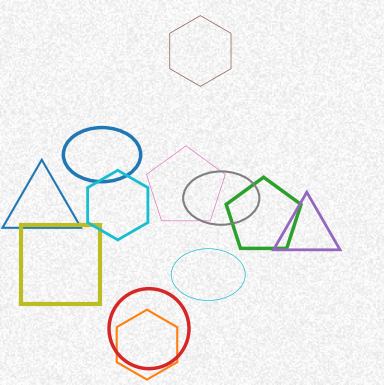[{"shape": "triangle", "thickness": 1.5, "radius": 0.59, "center": [0.109, 0.467]}, {"shape": "oval", "thickness": 2.5, "radius": 0.5, "center": [0.265, 0.598]}, {"shape": "hexagon", "thickness": 1.5, "radius": 0.45, "center": [0.382, 0.105]}, {"shape": "pentagon", "thickness": 2.5, "radius": 0.51, "center": [0.685, 0.437]}, {"shape": "circle", "thickness": 2.5, "radius": 0.52, "center": [0.387, 0.146]}, {"shape": "triangle", "thickness": 2, "radius": 0.5, "center": [0.797, 0.401]}, {"shape": "hexagon", "thickness": 0.5, "radius": 0.46, "center": [0.52, 0.868]}, {"shape": "pentagon", "thickness": 0.5, "radius": 0.54, "center": [0.483, 0.514]}, {"shape": "oval", "thickness": 1.5, "radius": 0.49, "center": [0.575, 0.485]}, {"shape": "square", "thickness": 3, "radius": 0.51, "center": [0.158, 0.314]}, {"shape": "oval", "thickness": 0.5, "radius": 0.48, "center": [0.541, 0.287]}, {"shape": "hexagon", "thickness": 2, "radius": 0.45, "center": [0.306, 0.467]}]